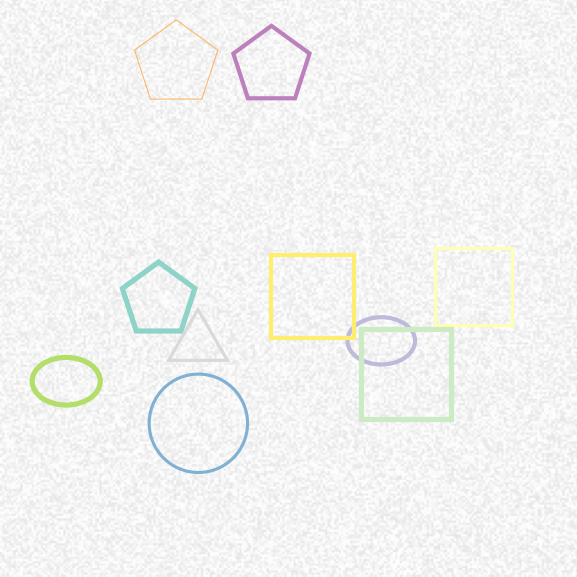[{"shape": "pentagon", "thickness": 2.5, "radius": 0.33, "center": [0.275, 0.479]}, {"shape": "square", "thickness": 1.5, "radius": 0.33, "center": [0.819, 0.503]}, {"shape": "oval", "thickness": 2, "radius": 0.29, "center": [0.66, 0.409]}, {"shape": "circle", "thickness": 1.5, "radius": 0.43, "center": [0.343, 0.266]}, {"shape": "pentagon", "thickness": 0.5, "radius": 0.38, "center": [0.305, 0.889]}, {"shape": "oval", "thickness": 2.5, "radius": 0.29, "center": [0.115, 0.339]}, {"shape": "triangle", "thickness": 1.5, "radius": 0.29, "center": [0.343, 0.404]}, {"shape": "pentagon", "thickness": 2, "radius": 0.35, "center": [0.47, 0.885]}, {"shape": "square", "thickness": 2.5, "radius": 0.39, "center": [0.703, 0.351]}, {"shape": "square", "thickness": 2, "radius": 0.36, "center": [0.541, 0.485]}]